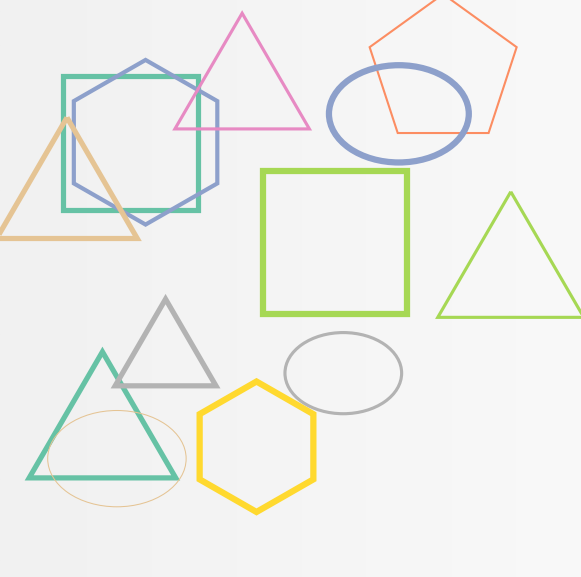[{"shape": "triangle", "thickness": 2.5, "radius": 0.73, "center": [0.176, 0.244]}, {"shape": "square", "thickness": 2.5, "radius": 0.58, "center": [0.225, 0.752]}, {"shape": "pentagon", "thickness": 1, "radius": 0.66, "center": [0.762, 0.876]}, {"shape": "hexagon", "thickness": 2, "radius": 0.71, "center": [0.25, 0.753]}, {"shape": "oval", "thickness": 3, "radius": 0.6, "center": [0.686, 0.802]}, {"shape": "triangle", "thickness": 1.5, "radius": 0.67, "center": [0.417, 0.843]}, {"shape": "triangle", "thickness": 1.5, "radius": 0.73, "center": [0.879, 0.522]}, {"shape": "square", "thickness": 3, "radius": 0.62, "center": [0.576, 0.578]}, {"shape": "hexagon", "thickness": 3, "radius": 0.56, "center": [0.441, 0.226]}, {"shape": "oval", "thickness": 0.5, "radius": 0.6, "center": [0.201, 0.205]}, {"shape": "triangle", "thickness": 2.5, "radius": 0.7, "center": [0.115, 0.656]}, {"shape": "triangle", "thickness": 2.5, "radius": 0.5, "center": [0.285, 0.381]}, {"shape": "oval", "thickness": 1.5, "radius": 0.5, "center": [0.591, 0.353]}]